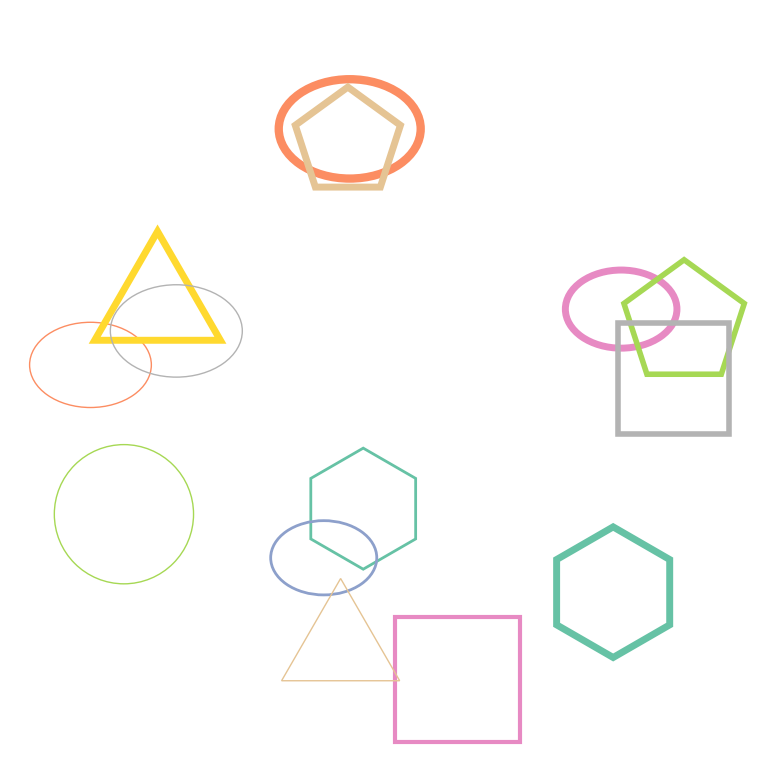[{"shape": "hexagon", "thickness": 1, "radius": 0.39, "center": [0.472, 0.339]}, {"shape": "hexagon", "thickness": 2.5, "radius": 0.42, "center": [0.796, 0.231]}, {"shape": "oval", "thickness": 0.5, "radius": 0.4, "center": [0.117, 0.526]}, {"shape": "oval", "thickness": 3, "radius": 0.46, "center": [0.454, 0.833]}, {"shape": "oval", "thickness": 1, "radius": 0.34, "center": [0.42, 0.276]}, {"shape": "square", "thickness": 1.5, "radius": 0.4, "center": [0.594, 0.117]}, {"shape": "oval", "thickness": 2.5, "radius": 0.36, "center": [0.807, 0.599]}, {"shape": "pentagon", "thickness": 2, "radius": 0.41, "center": [0.888, 0.58]}, {"shape": "circle", "thickness": 0.5, "radius": 0.45, "center": [0.161, 0.332]}, {"shape": "triangle", "thickness": 2.5, "radius": 0.47, "center": [0.205, 0.605]}, {"shape": "triangle", "thickness": 0.5, "radius": 0.44, "center": [0.442, 0.16]}, {"shape": "pentagon", "thickness": 2.5, "radius": 0.36, "center": [0.452, 0.815]}, {"shape": "square", "thickness": 2, "radius": 0.36, "center": [0.875, 0.509]}, {"shape": "oval", "thickness": 0.5, "radius": 0.43, "center": [0.229, 0.57]}]